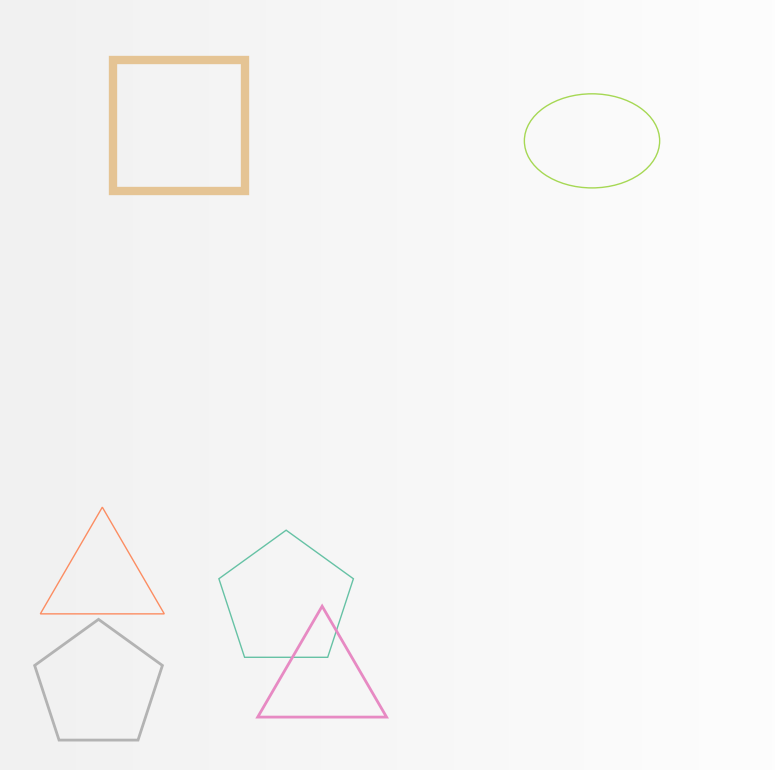[{"shape": "pentagon", "thickness": 0.5, "radius": 0.46, "center": [0.369, 0.22]}, {"shape": "triangle", "thickness": 0.5, "radius": 0.46, "center": [0.132, 0.249]}, {"shape": "triangle", "thickness": 1, "radius": 0.48, "center": [0.416, 0.117]}, {"shape": "oval", "thickness": 0.5, "radius": 0.44, "center": [0.764, 0.817]}, {"shape": "square", "thickness": 3, "radius": 0.43, "center": [0.231, 0.837]}, {"shape": "pentagon", "thickness": 1, "radius": 0.43, "center": [0.127, 0.109]}]